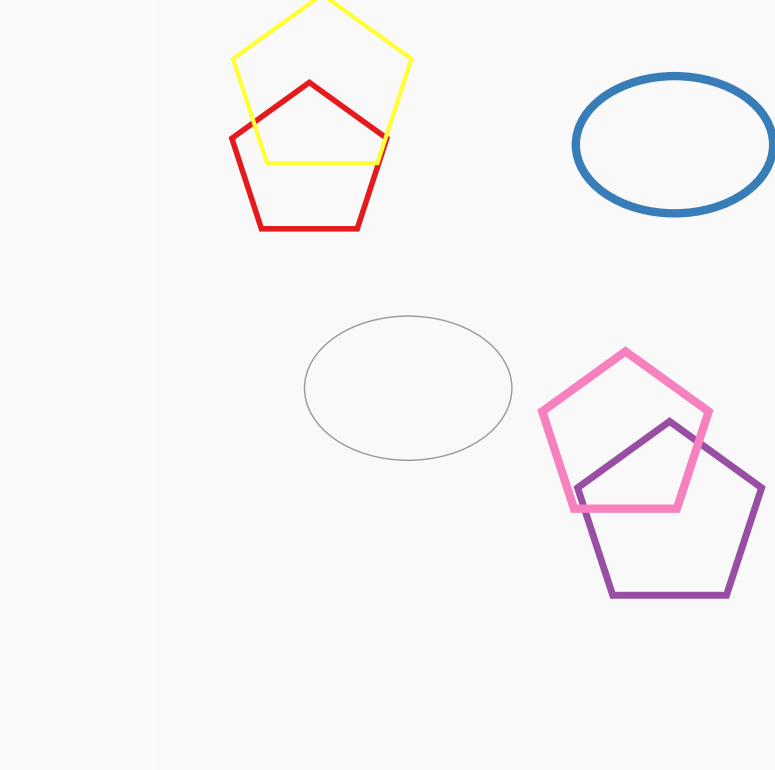[{"shape": "pentagon", "thickness": 2, "radius": 0.53, "center": [0.399, 0.788]}, {"shape": "oval", "thickness": 3, "radius": 0.64, "center": [0.87, 0.812]}, {"shape": "pentagon", "thickness": 2.5, "radius": 0.62, "center": [0.864, 0.328]}, {"shape": "pentagon", "thickness": 1.5, "radius": 0.61, "center": [0.416, 0.886]}, {"shape": "pentagon", "thickness": 3, "radius": 0.56, "center": [0.807, 0.431]}, {"shape": "oval", "thickness": 0.5, "radius": 0.67, "center": [0.527, 0.496]}]